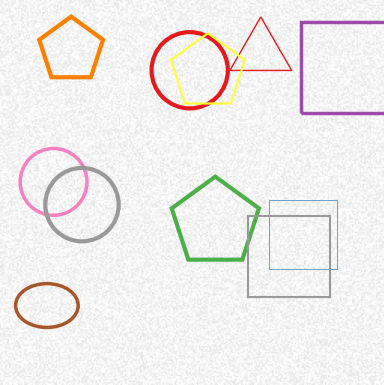[{"shape": "circle", "thickness": 3, "radius": 0.5, "center": [0.493, 0.818]}, {"shape": "triangle", "thickness": 1, "radius": 0.46, "center": [0.677, 0.863]}, {"shape": "square", "thickness": 0.5, "radius": 0.45, "center": [0.787, 0.391]}, {"shape": "pentagon", "thickness": 3, "radius": 0.6, "center": [0.559, 0.422]}, {"shape": "square", "thickness": 2.5, "radius": 0.59, "center": [0.899, 0.824]}, {"shape": "pentagon", "thickness": 3, "radius": 0.44, "center": [0.185, 0.87]}, {"shape": "pentagon", "thickness": 1.5, "radius": 0.5, "center": [0.54, 0.813]}, {"shape": "oval", "thickness": 2.5, "radius": 0.41, "center": [0.122, 0.206]}, {"shape": "circle", "thickness": 2.5, "radius": 0.43, "center": [0.139, 0.528]}, {"shape": "circle", "thickness": 3, "radius": 0.48, "center": [0.213, 0.468]}, {"shape": "square", "thickness": 1.5, "radius": 0.53, "center": [0.75, 0.334]}]